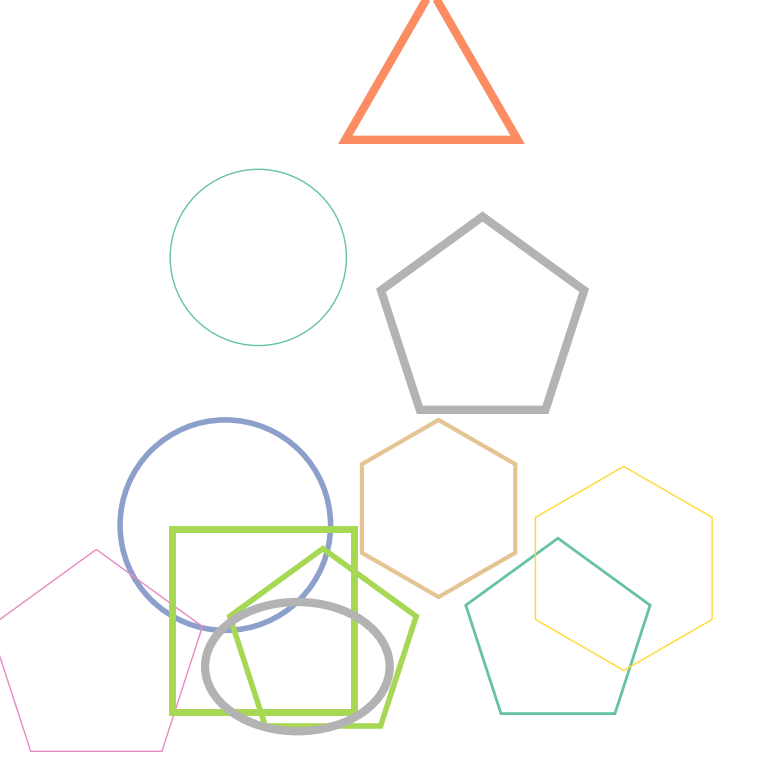[{"shape": "pentagon", "thickness": 1, "radius": 0.63, "center": [0.725, 0.175]}, {"shape": "circle", "thickness": 0.5, "radius": 0.57, "center": [0.335, 0.666]}, {"shape": "triangle", "thickness": 3, "radius": 0.65, "center": [0.56, 0.883]}, {"shape": "circle", "thickness": 2, "radius": 0.68, "center": [0.293, 0.318]}, {"shape": "pentagon", "thickness": 0.5, "radius": 0.72, "center": [0.125, 0.142]}, {"shape": "pentagon", "thickness": 2, "radius": 0.64, "center": [0.419, 0.16]}, {"shape": "square", "thickness": 2.5, "radius": 0.59, "center": [0.342, 0.194]}, {"shape": "hexagon", "thickness": 0.5, "radius": 0.66, "center": [0.81, 0.262]}, {"shape": "hexagon", "thickness": 1.5, "radius": 0.58, "center": [0.57, 0.34]}, {"shape": "pentagon", "thickness": 3, "radius": 0.69, "center": [0.627, 0.58]}, {"shape": "oval", "thickness": 3, "radius": 0.6, "center": [0.386, 0.134]}]